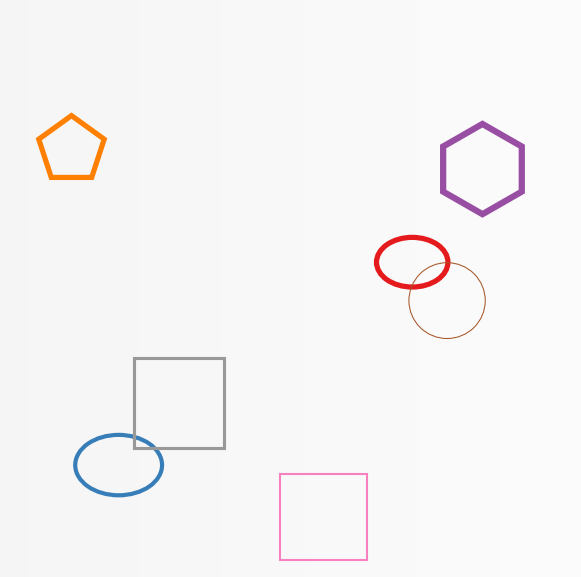[{"shape": "oval", "thickness": 2.5, "radius": 0.31, "center": [0.709, 0.545]}, {"shape": "oval", "thickness": 2, "radius": 0.37, "center": [0.204, 0.194]}, {"shape": "hexagon", "thickness": 3, "radius": 0.39, "center": [0.83, 0.706]}, {"shape": "pentagon", "thickness": 2.5, "radius": 0.3, "center": [0.123, 0.74]}, {"shape": "circle", "thickness": 0.5, "radius": 0.33, "center": [0.769, 0.479]}, {"shape": "square", "thickness": 1, "radius": 0.37, "center": [0.556, 0.104]}, {"shape": "square", "thickness": 1.5, "radius": 0.39, "center": [0.307, 0.301]}]